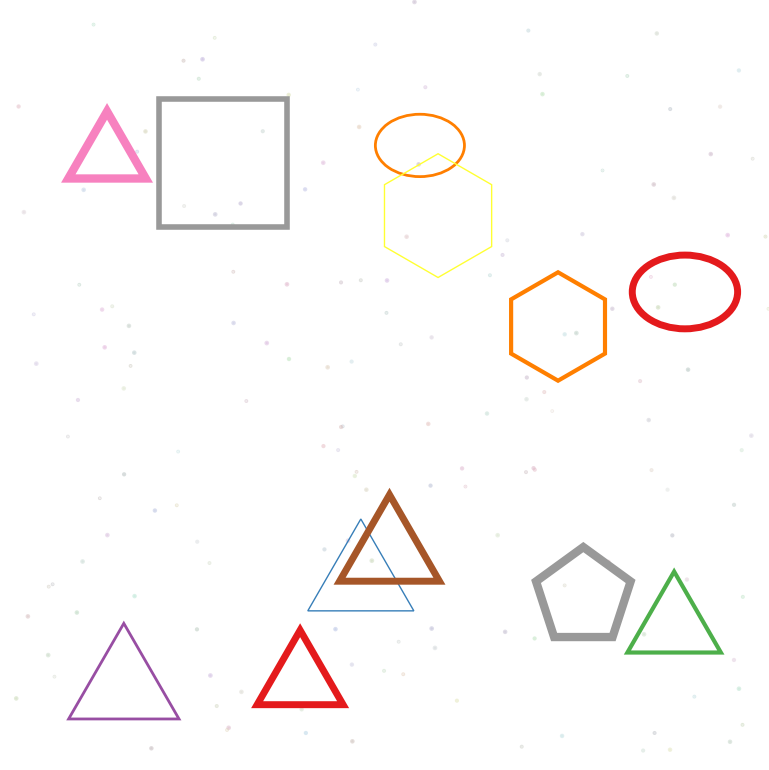[{"shape": "triangle", "thickness": 2.5, "radius": 0.32, "center": [0.39, 0.117]}, {"shape": "oval", "thickness": 2.5, "radius": 0.34, "center": [0.89, 0.621]}, {"shape": "triangle", "thickness": 0.5, "radius": 0.4, "center": [0.469, 0.246]}, {"shape": "triangle", "thickness": 1.5, "radius": 0.35, "center": [0.875, 0.188]}, {"shape": "triangle", "thickness": 1, "radius": 0.41, "center": [0.161, 0.108]}, {"shape": "hexagon", "thickness": 1.5, "radius": 0.35, "center": [0.725, 0.576]}, {"shape": "oval", "thickness": 1, "radius": 0.29, "center": [0.545, 0.811]}, {"shape": "hexagon", "thickness": 0.5, "radius": 0.4, "center": [0.569, 0.72]}, {"shape": "triangle", "thickness": 2.5, "radius": 0.37, "center": [0.506, 0.283]}, {"shape": "triangle", "thickness": 3, "radius": 0.29, "center": [0.139, 0.797]}, {"shape": "square", "thickness": 2, "radius": 0.42, "center": [0.29, 0.788]}, {"shape": "pentagon", "thickness": 3, "radius": 0.32, "center": [0.758, 0.225]}]